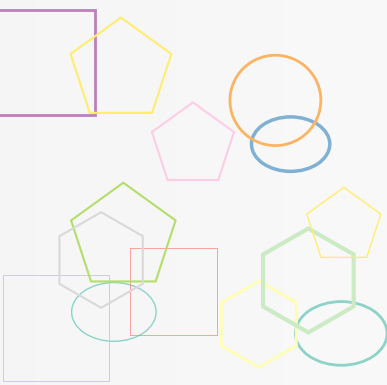[{"shape": "oval", "thickness": 2, "radius": 0.59, "center": [0.881, 0.134]}, {"shape": "oval", "thickness": 1, "radius": 0.54, "center": [0.294, 0.19]}, {"shape": "hexagon", "thickness": 2, "radius": 0.56, "center": [0.668, 0.158]}, {"shape": "square", "thickness": 0.5, "radius": 0.69, "center": [0.144, 0.147]}, {"shape": "square", "thickness": 0.5, "radius": 0.56, "center": [0.448, 0.242]}, {"shape": "oval", "thickness": 2.5, "radius": 0.51, "center": [0.75, 0.626]}, {"shape": "circle", "thickness": 2, "radius": 0.59, "center": [0.711, 0.739]}, {"shape": "pentagon", "thickness": 1.5, "radius": 0.71, "center": [0.318, 0.384]}, {"shape": "pentagon", "thickness": 1.5, "radius": 0.56, "center": [0.498, 0.623]}, {"shape": "hexagon", "thickness": 1.5, "radius": 0.62, "center": [0.261, 0.325]}, {"shape": "square", "thickness": 2, "radius": 0.68, "center": [0.109, 0.837]}, {"shape": "hexagon", "thickness": 3, "radius": 0.68, "center": [0.796, 0.272]}, {"shape": "pentagon", "thickness": 1.5, "radius": 0.68, "center": [0.312, 0.818]}, {"shape": "pentagon", "thickness": 1, "radius": 0.5, "center": [0.887, 0.413]}]